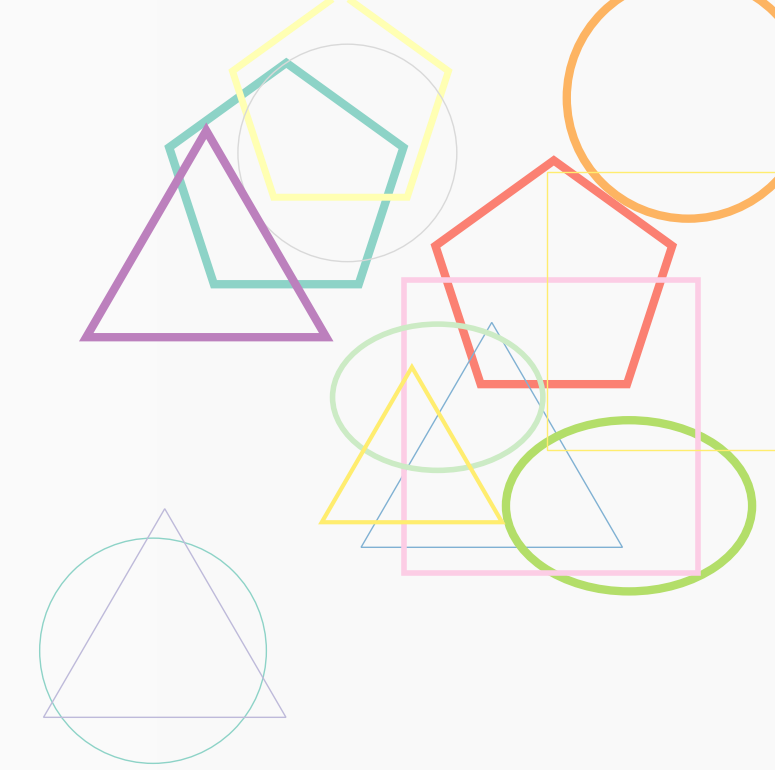[{"shape": "circle", "thickness": 0.5, "radius": 0.73, "center": [0.197, 0.155]}, {"shape": "pentagon", "thickness": 3, "radius": 0.79, "center": [0.369, 0.759]}, {"shape": "pentagon", "thickness": 2.5, "radius": 0.73, "center": [0.439, 0.862]}, {"shape": "triangle", "thickness": 0.5, "radius": 0.9, "center": [0.213, 0.159]}, {"shape": "pentagon", "thickness": 3, "radius": 0.8, "center": [0.715, 0.631]}, {"shape": "triangle", "thickness": 0.5, "radius": 0.97, "center": [0.635, 0.387]}, {"shape": "circle", "thickness": 3, "radius": 0.78, "center": [0.888, 0.873]}, {"shape": "oval", "thickness": 3, "radius": 0.79, "center": [0.812, 0.343]}, {"shape": "square", "thickness": 2, "radius": 0.95, "center": [0.711, 0.446]}, {"shape": "circle", "thickness": 0.5, "radius": 0.71, "center": [0.448, 0.801]}, {"shape": "triangle", "thickness": 3, "radius": 0.89, "center": [0.266, 0.651]}, {"shape": "oval", "thickness": 2, "radius": 0.68, "center": [0.565, 0.484]}, {"shape": "square", "thickness": 0.5, "radius": 0.9, "center": [0.887, 0.596]}, {"shape": "triangle", "thickness": 1.5, "radius": 0.67, "center": [0.531, 0.389]}]